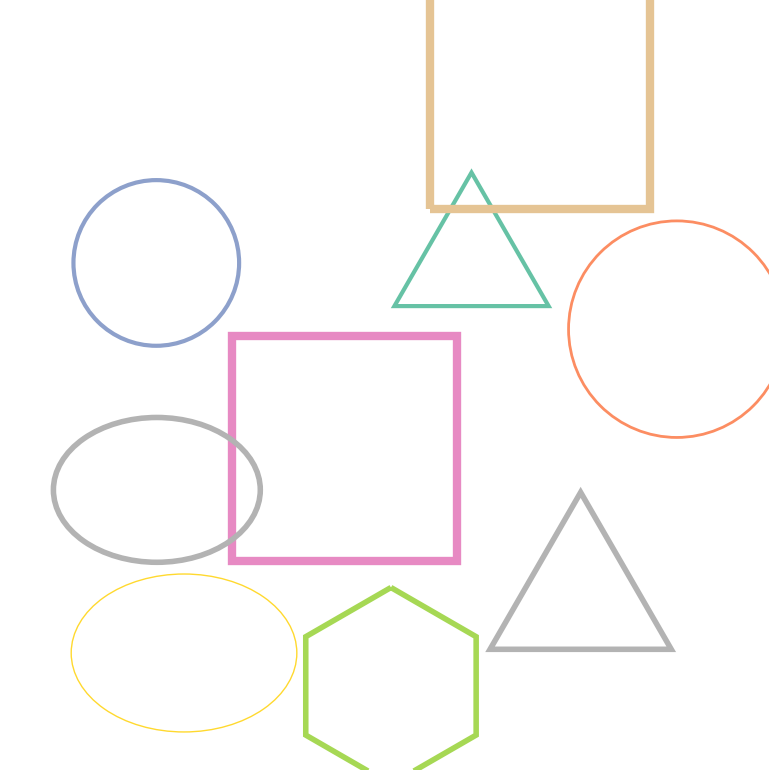[{"shape": "triangle", "thickness": 1.5, "radius": 0.58, "center": [0.612, 0.66]}, {"shape": "circle", "thickness": 1, "radius": 0.7, "center": [0.879, 0.573]}, {"shape": "circle", "thickness": 1.5, "radius": 0.54, "center": [0.203, 0.659]}, {"shape": "square", "thickness": 3, "radius": 0.73, "center": [0.447, 0.418]}, {"shape": "hexagon", "thickness": 2, "radius": 0.64, "center": [0.508, 0.109]}, {"shape": "oval", "thickness": 0.5, "radius": 0.73, "center": [0.239, 0.152]}, {"shape": "square", "thickness": 3, "radius": 0.72, "center": [0.702, 0.871]}, {"shape": "oval", "thickness": 2, "radius": 0.67, "center": [0.204, 0.364]}, {"shape": "triangle", "thickness": 2, "radius": 0.68, "center": [0.754, 0.225]}]